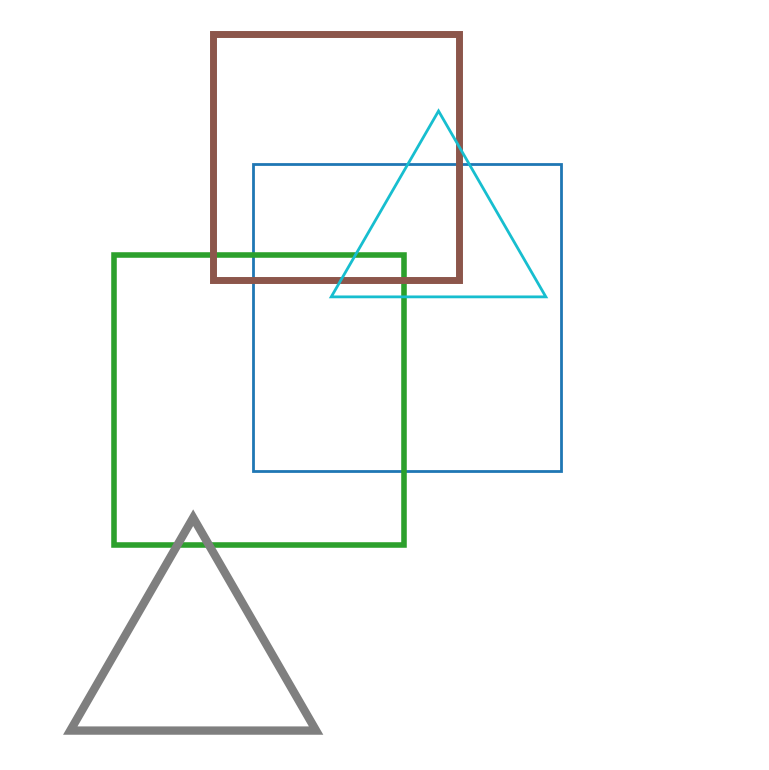[{"shape": "square", "thickness": 1, "radius": 1.0, "center": [0.529, 0.588]}, {"shape": "square", "thickness": 2, "radius": 0.94, "center": [0.336, 0.48]}, {"shape": "square", "thickness": 2.5, "radius": 0.8, "center": [0.437, 0.796]}, {"shape": "triangle", "thickness": 3, "radius": 0.92, "center": [0.251, 0.143]}, {"shape": "triangle", "thickness": 1, "radius": 0.8, "center": [0.57, 0.695]}]